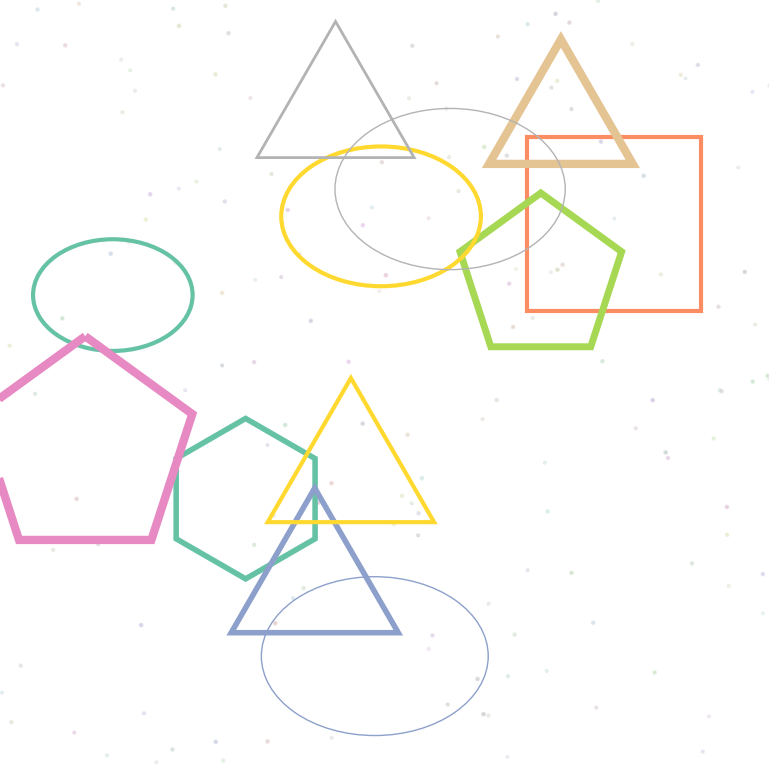[{"shape": "oval", "thickness": 1.5, "radius": 0.52, "center": [0.147, 0.617]}, {"shape": "hexagon", "thickness": 2, "radius": 0.52, "center": [0.319, 0.352]}, {"shape": "square", "thickness": 1.5, "radius": 0.56, "center": [0.797, 0.71]}, {"shape": "triangle", "thickness": 2, "radius": 0.63, "center": [0.409, 0.241]}, {"shape": "oval", "thickness": 0.5, "radius": 0.74, "center": [0.487, 0.148]}, {"shape": "pentagon", "thickness": 3, "radius": 0.73, "center": [0.111, 0.417]}, {"shape": "pentagon", "thickness": 2.5, "radius": 0.55, "center": [0.702, 0.639]}, {"shape": "oval", "thickness": 1.5, "radius": 0.65, "center": [0.495, 0.719]}, {"shape": "triangle", "thickness": 1.5, "radius": 0.62, "center": [0.456, 0.384]}, {"shape": "triangle", "thickness": 3, "radius": 0.54, "center": [0.728, 0.841]}, {"shape": "triangle", "thickness": 1, "radius": 0.59, "center": [0.436, 0.854]}, {"shape": "oval", "thickness": 0.5, "radius": 0.75, "center": [0.585, 0.754]}]